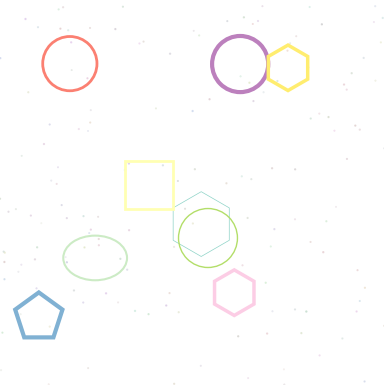[{"shape": "hexagon", "thickness": 0.5, "radius": 0.42, "center": [0.523, 0.418]}, {"shape": "square", "thickness": 2, "radius": 0.31, "center": [0.387, 0.519]}, {"shape": "circle", "thickness": 2, "radius": 0.35, "center": [0.181, 0.835]}, {"shape": "pentagon", "thickness": 3, "radius": 0.32, "center": [0.101, 0.176]}, {"shape": "circle", "thickness": 1, "radius": 0.38, "center": [0.54, 0.382]}, {"shape": "hexagon", "thickness": 2.5, "radius": 0.3, "center": [0.608, 0.24]}, {"shape": "circle", "thickness": 3, "radius": 0.36, "center": [0.624, 0.834]}, {"shape": "oval", "thickness": 1.5, "radius": 0.41, "center": [0.247, 0.33]}, {"shape": "hexagon", "thickness": 2.5, "radius": 0.3, "center": [0.748, 0.824]}]